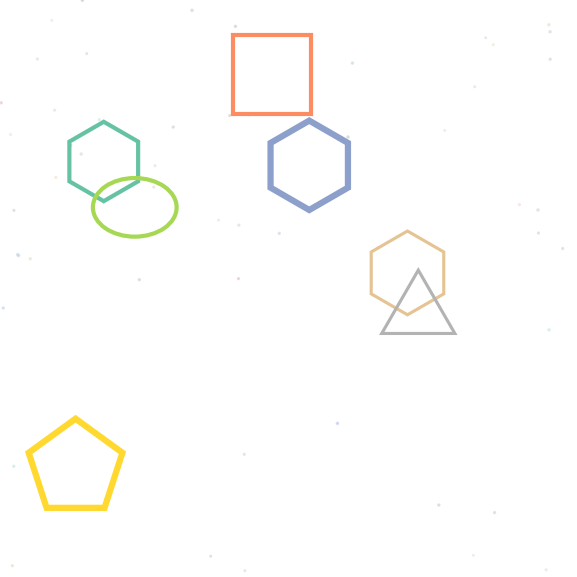[{"shape": "hexagon", "thickness": 2, "radius": 0.34, "center": [0.18, 0.72]}, {"shape": "square", "thickness": 2, "radius": 0.34, "center": [0.471, 0.87]}, {"shape": "hexagon", "thickness": 3, "radius": 0.39, "center": [0.536, 0.713]}, {"shape": "oval", "thickness": 2, "radius": 0.36, "center": [0.233, 0.64]}, {"shape": "pentagon", "thickness": 3, "radius": 0.43, "center": [0.131, 0.189]}, {"shape": "hexagon", "thickness": 1.5, "radius": 0.36, "center": [0.706, 0.527]}, {"shape": "triangle", "thickness": 1.5, "radius": 0.37, "center": [0.724, 0.458]}]